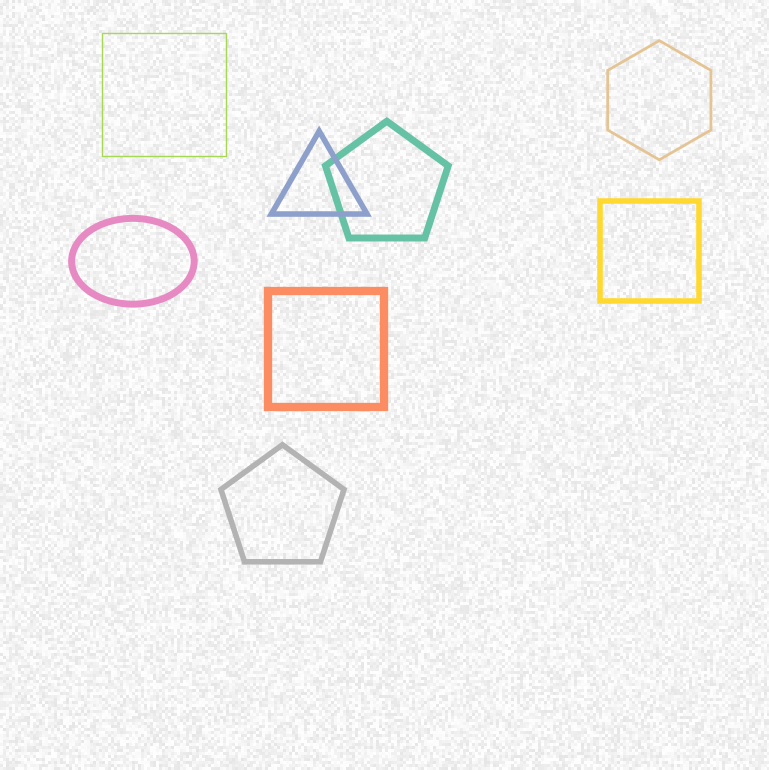[{"shape": "pentagon", "thickness": 2.5, "radius": 0.42, "center": [0.502, 0.759]}, {"shape": "square", "thickness": 3, "radius": 0.38, "center": [0.424, 0.547]}, {"shape": "triangle", "thickness": 2, "radius": 0.36, "center": [0.415, 0.758]}, {"shape": "oval", "thickness": 2.5, "radius": 0.4, "center": [0.173, 0.661]}, {"shape": "square", "thickness": 0.5, "radius": 0.4, "center": [0.213, 0.877]}, {"shape": "square", "thickness": 2, "radius": 0.32, "center": [0.843, 0.674]}, {"shape": "hexagon", "thickness": 1, "radius": 0.39, "center": [0.856, 0.87]}, {"shape": "pentagon", "thickness": 2, "radius": 0.42, "center": [0.367, 0.338]}]